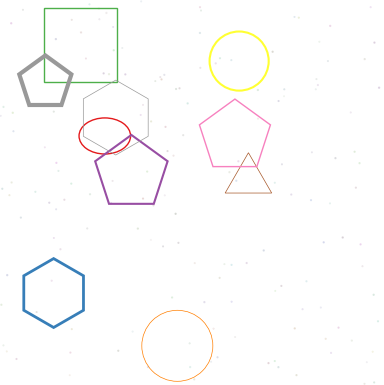[{"shape": "oval", "thickness": 1, "radius": 0.33, "center": [0.272, 0.647]}, {"shape": "hexagon", "thickness": 2, "radius": 0.45, "center": [0.139, 0.239]}, {"shape": "square", "thickness": 1, "radius": 0.48, "center": [0.209, 0.884]}, {"shape": "pentagon", "thickness": 1.5, "radius": 0.49, "center": [0.341, 0.551]}, {"shape": "circle", "thickness": 0.5, "radius": 0.46, "center": [0.461, 0.102]}, {"shape": "circle", "thickness": 1.5, "radius": 0.38, "center": [0.621, 0.841]}, {"shape": "triangle", "thickness": 0.5, "radius": 0.35, "center": [0.645, 0.534]}, {"shape": "pentagon", "thickness": 1, "radius": 0.48, "center": [0.61, 0.646]}, {"shape": "pentagon", "thickness": 3, "radius": 0.36, "center": [0.118, 0.785]}, {"shape": "hexagon", "thickness": 0.5, "radius": 0.49, "center": [0.301, 0.695]}]